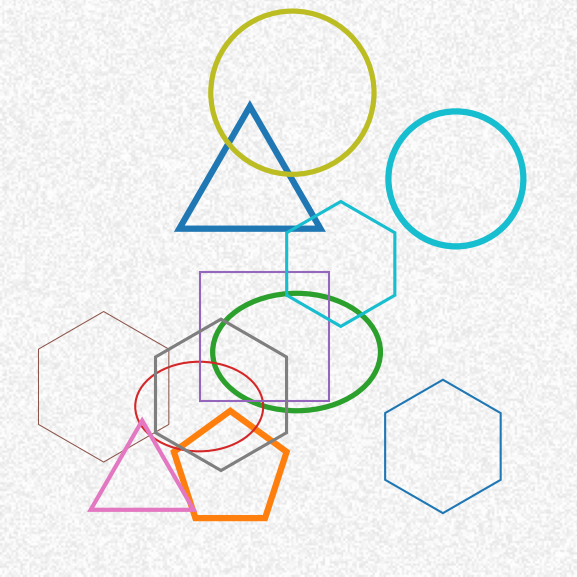[{"shape": "triangle", "thickness": 3, "radius": 0.71, "center": [0.433, 0.674]}, {"shape": "hexagon", "thickness": 1, "radius": 0.58, "center": [0.767, 0.226]}, {"shape": "pentagon", "thickness": 3, "radius": 0.51, "center": [0.399, 0.185]}, {"shape": "oval", "thickness": 2.5, "radius": 0.73, "center": [0.514, 0.39]}, {"shape": "oval", "thickness": 1, "radius": 0.55, "center": [0.345, 0.295]}, {"shape": "square", "thickness": 1, "radius": 0.56, "center": [0.457, 0.417]}, {"shape": "hexagon", "thickness": 0.5, "radius": 0.65, "center": [0.179, 0.329]}, {"shape": "triangle", "thickness": 2, "radius": 0.51, "center": [0.246, 0.168]}, {"shape": "hexagon", "thickness": 1.5, "radius": 0.66, "center": [0.383, 0.315]}, {"shape": "circle", "thickness": 2.5, "radius": 0.71, "center": [0.506, 0.839]}, {"shape": "hexagon", "thickness": 1.5, "radius": 0.54, "center": [0.59, 0.542]}, {"shape": "circle", "thickness": 3, "radius": 0.58, "center": [0.789, 0.689]}]